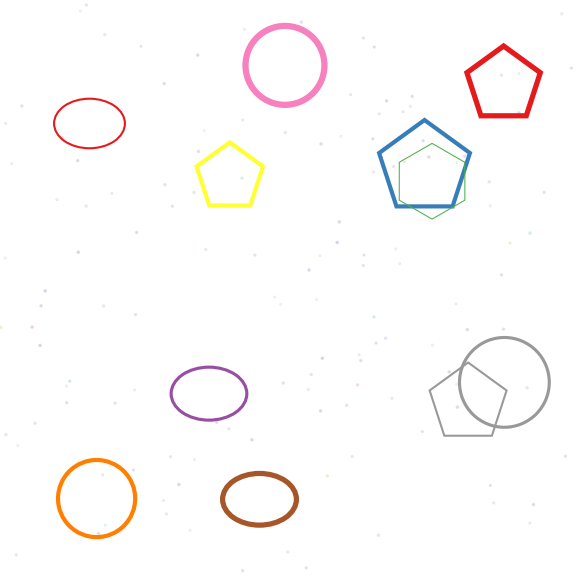[{"shape": "oval", "thickness": 1, "radius": 0.31, "center": [0.155, 0.785]}, {"shape": "pentagon", "thickness": 2.5, "radius": 0.33, "center": [0.872, 0.853]}, {"shape": "pentagon", "thickness": 2, "radius": 0.41, "center": [0.735, 0.709]}, {"shape": "hexagon", "thickness": 0.5, "radius": 0.33, "center": [0.748, 0.685]}, {"shape": "oval", "thickness": 1.5, "radius": 0.33, "center": [0.362, 0.317]}, {"shape": "circle", "thickness": 2, "radius": 0.33, "center": [0.167, 0.136]}, {"shape": "pentagon", "thickness": 2, "radius": 0.3, "center": [0.398, 0.692]}, {"shape": "oval", "thickness": 2.5, "radius": 0.32, "center": [0.449, 0.135]}, {"shape": "circle", "thickness": 3, "radius": 0.34, "center": [0.493, 0.886]}, {"shape": "pentagon", "thickness": 1, "radius": 0.35, "center": [0.811, 0.301]}, {"shape": "circle", "thickness": 1.5, "radius": 0.39, "center": [0.873, 0.337]}]